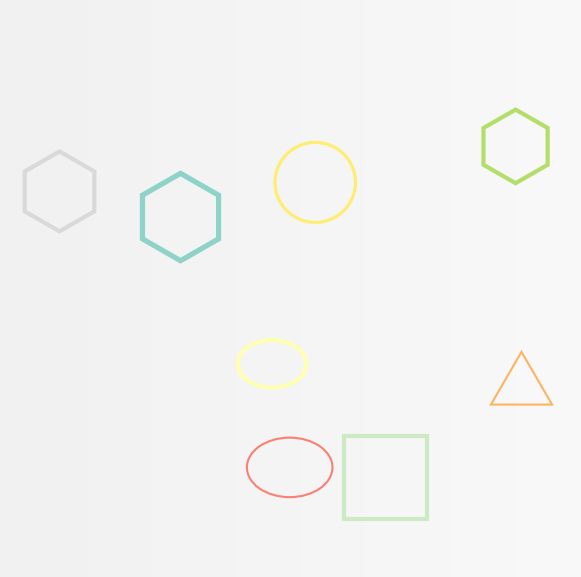[{"shape": "hexagon", "thickness": 2.5, "radius": 0.38, "center": [0.311, 0.623]}, {"shape": "oval", "thickness": 2, "radius": 0.29, "center": [0.468, 0.369]}, {"shape": "oval", "thickness": 1, "radius": 0.37, "center": [0.498, 0.19]}, {"shape": "triangle", "thickness": 1, "radius": 0.3, "center": [0.897, 0.329]}, {"shape": "hexagon", "thickness": 2, "radius": 0.32, "center": [0.887, 0.746]}, {"shape": "hexagon", "thickness": 2, "radius": 0.35, "center": [0.102, 0.668]}, {"shape": "square", "thickness": 2, "radius": 0.36, "center": [0.663, 0.172]}, {"shape": "circle", "thickness": 1.5, "radius": 0.35, "center": [0.542, 0.683]}]